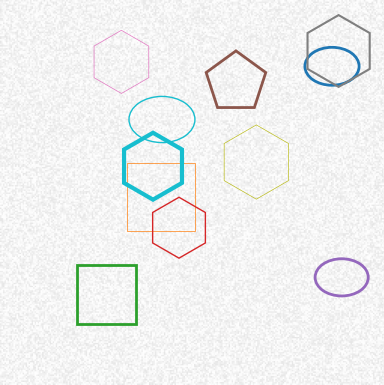[{"shape": "oval", "thickness": 2, "radius": 0.35, "center": [0.862, 0.828]}, {"shape": "square", "thickness": 0.5, "radius": 0.44, "center": [0.419, 0.487]}, {"shape": "square", "thickness": 2, "radius": 0.38, "center": [0.277, 0.236]}, {"shape": "hexagon", "thickness": 1, "radius": 0.4, "center": [0.465, 0.409]}, {"shape": "oval", "thickness": 2, "radius": 0.34, "center": [0.887, 0.28]}, {"shape": "pentagon", "thickness": 2, "radius": 0.41, "center": [0.613, 0.786]}, {"shape": "hexagon", "thickness": 0.5, "radius": 0.41, "center": [0.315, 0.839]}, {"shape": "hexagon", "thickness": 1.5, "radius": 0.47, "center": [0.88, 0.868]}, {"shape": "hexagon", "thickness": 0.5, "radius": 0.48, "center": [0.666, 0.579]}, {"shape": "oval", "thickness": 1, "radius": 0.43, "center": [0.421, 0.69]}, {"shape": "hexagon", "thickness": 3, "radius": 0.43, "center": [0.397, 0.568]}]